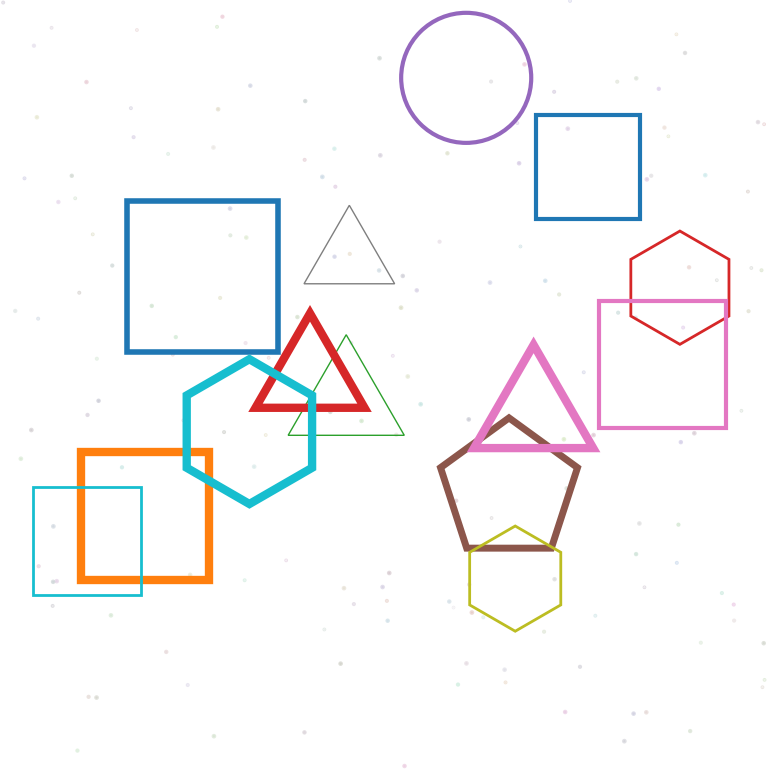[{"shape": "square", "thickness": 2, "radius": 0.49, "center": [0.263, 0.641]}, {"shape": "square", "thickness": 1.5, "radius": 0.34, "center": [0.763, 0.783]}, {"shape": "square", "thickness": 3, "radius": 0.42, "center": [0.188, 0.33]}, {"shape": "triangle", "thickness": 0.5, "radius": 0.44, "center": [0.45, 0.478]}, {"shape": "triangle", "thickness": 3, "radius": 0.41, "center": [0.403, 0.511]}, {"shape": "hexagon", "thickness": 1, "radius": 0.37, "center": [0.883, 0.626]}, {"shape": "circle", "thickness": 1.5, "radius": 0.42, "center": [0.605, 0.899]}, {"shape": "pentagon", "thickness": 2.5, "radius": 0.47, "center": [0.661, 0.364]}, {"shape": "square", "thickness": 1.5, "radius": 0.41, "center": [0.86, 0.526]}, {"shape": "triangle", "thickness": 3, "radius": 0.45, "center": [0.693, 0.463]}, {"shape": "triangle", "thickness": 0.5, "radius": 0.34, "center": [0.454, 0.665]}, {"shape": "hexagon", "thickness": 1, "radius": 0.34, "center": [0.669, 0.249]}, {"shape": "hexagon", "thickness": 3, "radius": 0.47, "center": [0.324, 0.439]}, {"shape": "square", "thickness": 1, "radius": 0.35, "center": [0.113, 0.298]}]